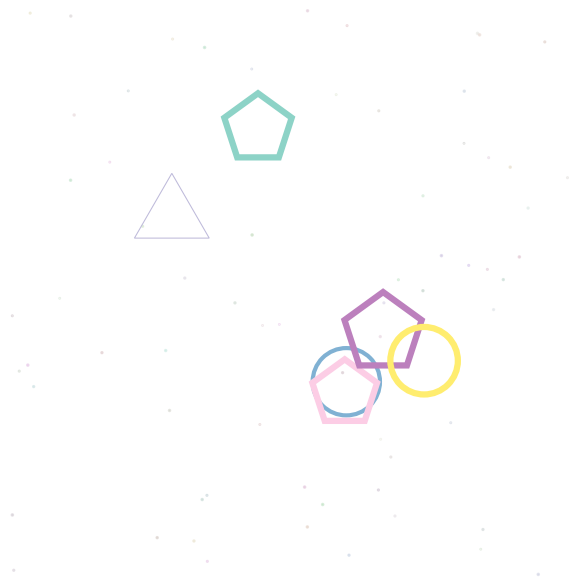[{"shape": "pentagon", "thickness": 3, "radius": 0.31, "center": [0.447, 0.776]}, {"shape": "triangle", "thickness": 0.5, "radius": 0.37, "center": [0.298, 0.624]}, {"shape": "circle", "thickness": 2, "radius": 0.29, "center": [0.6, 0.338]}, {"shape": "pentagon", "thickness": 3, "radius": 0.29, "center": [0.597, 0.318]}, {"shape": "pentagon", "thickness": 3, "radius": 0.35, "center": [0.663, 0.423]}, {"shape": "circle", "thickness": 3, "radius": 0.29, "center": [0.734, 0.375]}]